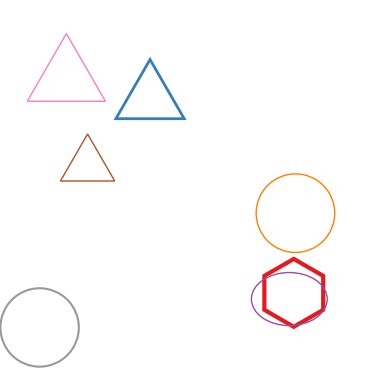[{"shape": "hexagon", "thickness": 3, "radius": 0.44, "center": [0.763, 0.239]}, {"shape": "triangle", "thickness": 2, "radius": 0.51, "center": [0.39, 0.743]}, {"shape": "oval", "thickness": 1, "radius": 0.49, "center": [0.751, 0.223]}, {"shape": "circle", "thickness": 1, "radius": 0.51, "center": [0.767, 0.446]}, {"shape": "triangle", "thickness": 1, "radius": 0.41, "center": [0.227, 0.571]}, {"shape": "triangle", "thickness": 1, "radius": 0.59, "center": [0.172, 0.796]}, {"shape": "circle", "thickness": 1.5, "radius": 0.51, "center": [0.103, 0.149]}]